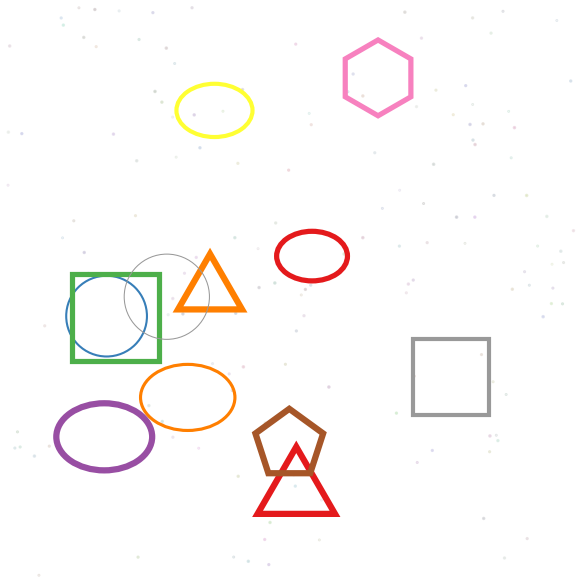[{"shape": "triangle", "thickness": 3, "radius": 0.39, "center": [0.513, 0.148]}, {"shape": "oval", "thickness": 2.5, "radius": 0.31, "center": [0.54, 0.556]}, {"shape": "circle", "thickness": 1, "radius": 0.35, "center": [0.185, 0.452]}, {"shape": "square", "thickness": 2.5, "radius": 0.37, "center": [0.2, 0.45]}, {"shape": "oval", "thickness": 3, "radius": 0.41, "center": [0.18, 0.243]}, {"shape": "triangle", "thickness": 3, "radius": 0.32, "center": [0.364, 0.495]}, {"shape": "oval", "thickness": 1.5, "radius": 0.41, "center": [0.325, 0.311]}, {"shape": "oval", "thickness": 2, "radius": 0.33, "center": [0.371, 0.808]}, {"shape": "pentagon", "thickness": 3, "radius": 0.31, "center": [0.501, 0.23]}, {"shape": "hexagon", "thickness": 2.5, "radius": 0.33, "center": [0.655, 0.864]}, {"shape": "circle", "thickness": 0.5, "radius": 0.37, "center": [0.289, 0.485]}, {"shape": "square", "thickness": 2, "radius": 0.33, "center": [0.78, 0.346]}]